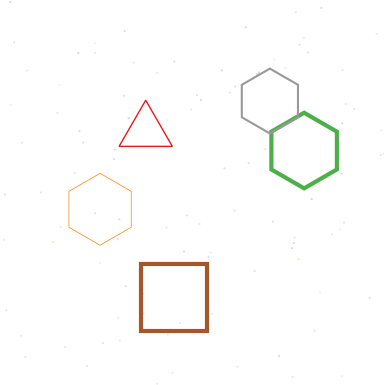[{"shape": "triangle", "thickness": 1, "radius": 0.4, "center": [0.378, 0.66]}, {"shape": "hexagon", "thickness": 3, "radius": 0.49, "center": [0.79, 0.609]}, {"shape": "hexagon", "thickness": 0.5, "radius": 0.47, "center": [0.26, 0.456]}, {"shape": "square", "thickness": 3, "radius": 0.43, "center": [0.452, 0.227]}, {"shape": "hexagon", "thickness": 1.5, "radius": 0.42, "center": [0.701, 0.738]}]